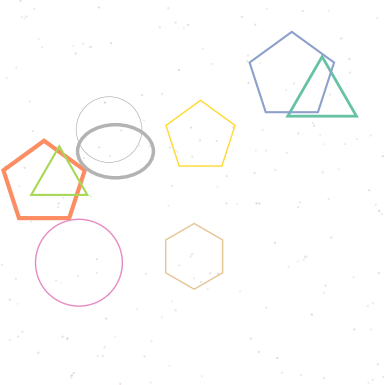[{"shape": "triangle", "thickness": 2, "radius": 0.52, "center": [0.837, 0.75]}, {"shape": "pentagon", "thickness": 3, "radius": 0.56, "center": [0.115, 0.523]}, {"shape": "pentagon", "thickness": 1.5, "radius": 0.58, "center": [0.758, 0.802]}, {"shape": "circle", "thickness": 1, "radius": 0.56, "center": [0.205, 0.318]}, {"shape": "triangle", "thickness": 1.5, "radius": 0.42, "center": [0.154, 0.536]}, {"shape": "pentagon", "thickness": 1, "radius": 0.47, "center": [0.521, 0.645]}, {"shape": "hexagon", "thickness": 1, "radius": 0.43, "center": [0.504, 0.334]}, {"shape": "circle", "thickness": 0.5, "radius": 0.43, "center": [0.283, 0.663]}, {"shape": "oval", "thickness": 2.5, "radius": 0.49, "center": [0.3, 0.607]}]